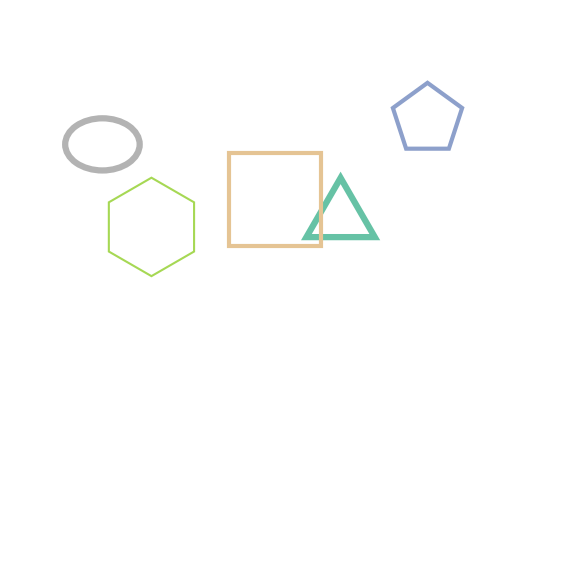[{"shape": "triangle", "thickness": 3, "radius": 0.34, "center": [0.59, 0.623]}, {"shape": "pentagon", "thickness": 2, "radius": 0.32, "center": [0.74, 0.793]}, {"shape": "hexagon", "thickness": 1, "radius": 0.43, "center": [0.262, 0.606]}, {"shape": "square", "thickness": 2, "radius": 0.4, "center": [0.476, 0.654]}, {"shape": "oval", "thickness": 3, "radius": 0.32, "center": [0.177, 0.749]}]